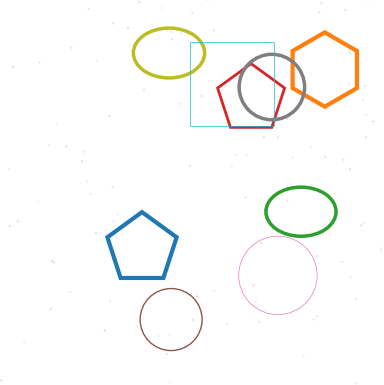[{"shape": "pentagon", "thickness": 3, "radius": 0.47, "center": [0.369, 0.355]}, {"shape": "hexagon", "thickness": 3, "radius": 0.48, "center": [0.844, 0.819]}, {"shape": "oval", "thickness": 2.5, "radius": 0.46, "center": [0.782, 0.45]}, {"shape": "pentagon", "thickness": 2, "radius": 0.46, "center": [0.652, 0.743]}, {"shape": "circle", "thickness": 1, "radius": 0.4, "center": [0.444, 0.17]}, {"shape": "circle", "thickness": 0.5, "radius": 0.51, "center": [0.722, 0.285]}, {"shape": "circle", "thickness": 2.5, "radius": 0.43, "center": [0.706, 0.774]}, {"shape": "oval", "thickness": 2.5, "radius": 0.46, "center": [0.439, 0.862]}, {"shape": "square", "thickness": 0.5, "radius": 0.55, "center": [0.602, 0.781]}]